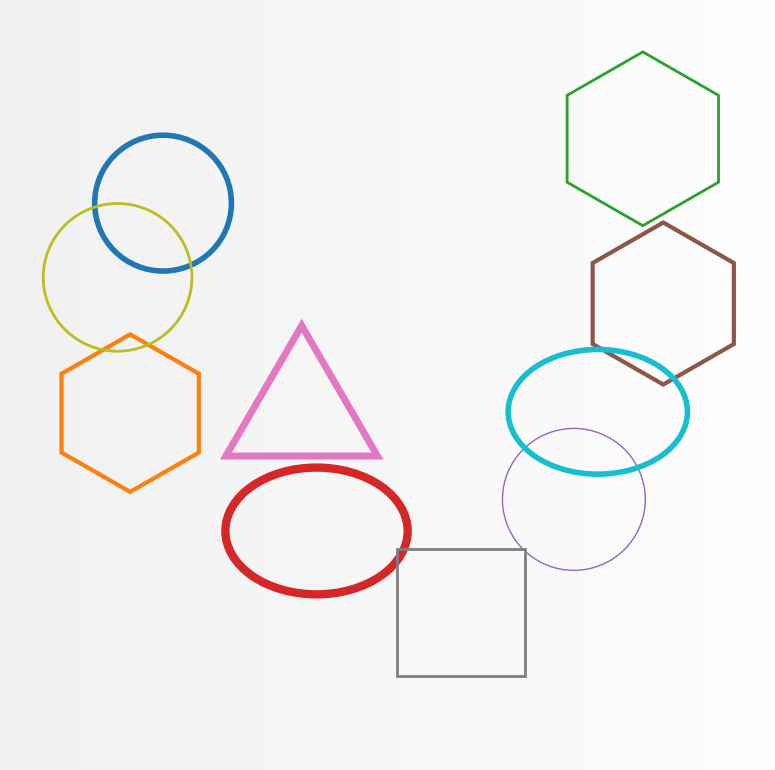[{"shape": "circle", "thickness": 2, "radius": 0.44, "center": [0.21, 0.736]}, {"shape": "hexagon", "thickness": 1.5, "radius": 0.51, "center": [0.168, 0.463]}, {"shape": "hexagon", "thickness": 1, "radius": 0.56, "center": [0.829, 0.82]}, {"shape": "oval", "thickness": 3, "radius": 0.59, "center": [0.408, 0.31]}, {"shape": "circle", "thickness": 0.5, "radius": 0.46, "center": [0.74, 0.351]}, {"shape": "hexagon", "thickness": 1.5, "radius": 0.53, "center": [0.856, 0.606]}, {"shape": "triangle", "thickness": 2.5, "radius": 0.56, "center": [0.389, 0.464]}, {"shape": "square", "thickness": 1, "radius": 0.41, "center": [0.595, 0.205]}, {"shape": "circle", "thickness": 1, "radius": 0.48, "center": [0.152, 0.64]}, {"shape": "oval", "thickness": 2, "radius": 0.58, "center": [0.771, 0.465]}]